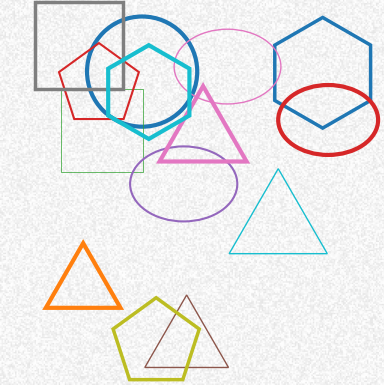[{"shape": "hexagon", "thickness": 2.5, "radius": 0.72, "center": [0.838, 0.811]}, {"shape": "circle", "thickness": 3, "radius": 0.72, "center": [0.369, 0.814]}, {"shape": "triangle", "thickness": 3, "radius": 0.56, "center": [0.216, 0.256]}, {"shape": "square", "thickness": 0.5, "radius": 0.53, "center": [0.265, 0.661]}, {"shape": "oval", "thickness": 3, "radius": 0.65, "center": [0.852, 0.688]}, {"shape": "pentagon", "thickness": 1.5, "radius": 0.55, "center": [0.257, 0.779]}, {"shape": "oval", "thickness": 1.5, "radius": 0.7, "center": [0.477, 0.522]}, {"shape": "triangle", "thickness": 1, "radius": 0.63, "center": [0.485, 0.108]}, {"shape": "oval", "thickness": 1, "radius": 0.69, "center": [0.591, 0.827]}, {"shape": "triangle", "thickness": 3, "radius": 0.65, "center": [0.528, 0.646]}, {"shape": "square", "thickness": 2.5, "radius": 0.57, "center": [0.205, 0.883]}, {"shape": "pentagon", "thickness": 2.5, "radius": 0.59, "center": [0.406, 0.109]}, {"shape": "hexagon", "thickness": 3, "radius": 0.61, "center": [0.387, 0.761]}, {"shape": "triangle", "thickness": 1, "radius": 0.74, "center": [0.723, 0.415]}]